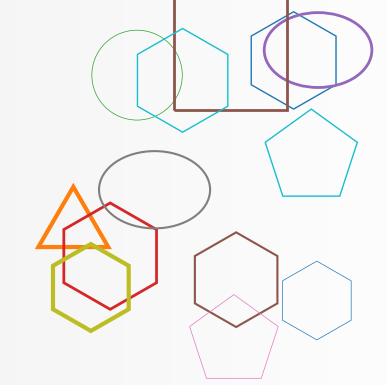[{"shape": "hexagon", "thickness": 1, "radius": 0.63, "center": [0.758, 0.843]}, {"shape": "hexagon", "thickness": 0.5, "radius": 0.51, "center": [0.818, 0.219]}, {"shape": "triangle", "thickness": 3, "radius": 0.52, "center": [0.189, 0.41]}, {"shape": "circle", "thickness": 0.5, "radius": 0.58, "center": [0.354, 0.805]}, {"shape": "hexagon", "thickness": 2, "radius": 0.69, "center": [0.284, 0.335]}, {"shape": "oval", "thickness": 2, "radius": 0.69, "center": [0.821, 0.87]}, {"shape": "square", "thickness": 2, "radius": 0.73, "center": [0.594, 0.86]}, {"shape": "hexagon", "thickness": 1.5, "radius": 0.61, "center": [0.609, 0.274]}, {"shape": "pentagon", "thickness": 0.5, "radius": 0.6, "center": [0.604, 0.115]}, {"shape": "oval", "thickness": 1.5, "radius": 0.72, "center": [0.399, 0.507]}, {"shape": "hexagon", "thickness": 3, "radius": 0.56, "center": [0.234, 0.253]}, {"shape": "pentagon", "thickness": 1, "radius": 0.62, "center": [0.803, 0.592]}, {"shape": "hexagon", "thickness": 1, "radius": 0.67, "center": [0.471, 0.791]}]